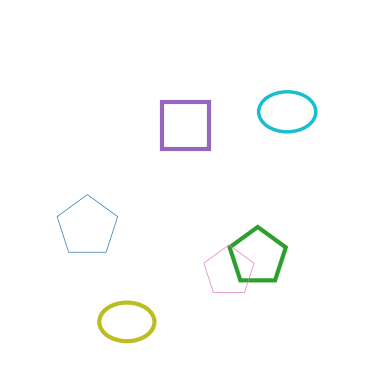[{"shape": "pentagon", "thickness": 0.5, "radius": 0.41, "center": [0.227, 0.412]}, {"shape": "pentagon", "thickness": 3, "radius": 0.38, "center": [0.669, 0.334]}, {"shape": "square", "thickness": 3, "radius": 0.3, "center": [0.481, 0.674]}, {"shape": "pentagon", "thickness": 0.5, "radius": 0.34, "center": [0.595, 0.295]}, {"shape": "oval", "thickness": 3, "radius": 0.36, "center": [0.33, 0.164]}, {"shape": "oval", "thickness": 2.5, "radius": 0.37, "center": [0.746, 0.71]}]